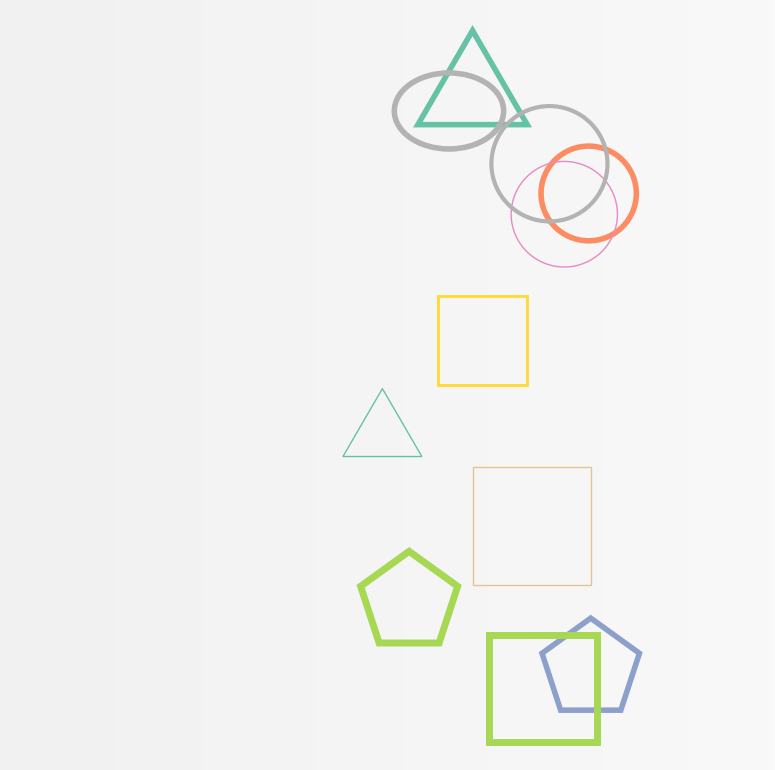[{"shape": "triangle", "thickness": 0.5, "radius": 0.29, "center": [0.493, 0.436]}, {"shape": "triangle", "thickness": 2, "radius": 0.41, "center": [0.61, 0.879]}, {"shape": "circle", "thickness": 2, "radius": 0.31, "center": [0.76, 0.749]}, {"shape": "pentagon", "thickness": 2, "radius": 0.33, "center": [0.762, 0.131]}, {"shape": "circle", "thickness": 0.5, "radius": 0.34, "center": [0.728, 0.722]}, {"shape": "square", "thickness": 2.5, "radius": 0.35, "center": [0.701, 0.106]}, {"shape": "pentagon", "thickness": 2.5, "radius": 0.33, "center": [0.528, 0.218]}, {"shape": "square", "thickness": 1, "radius": 0.29, "center": [0.622, 0.558]}, {"shape": "square", "thickness": 0.5, "radius": 0.38, "center": [0.687, 0.317]}, {"shape": "circle", "thickness": 1.5, "radius": 0.37, "center": [0.709, 0.787]}, {"shape": "oval", "thickness": 2, "radius": 0.35, "center": [0.579, 0.856]}]